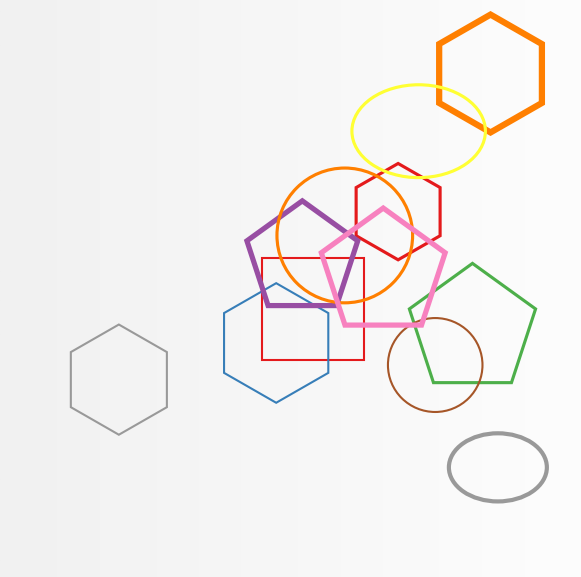[{"shape": "hexagon", "thickness": 1.5, "radius": 0.42, "center": [0.685, 0.633]}, {"shape": "square", "thickness": 1, "radius": 0.44, "center": [0.539, 0.464]}, {"shape": "hexagon", "thickness": 1, "radius": 0.52, "center": [0.475, 0.405]}, {"shape": "pentagon", "thickness": 1.5, "radius": 0.57, "center": [0.813, 0.429]}, {"shape": "pentagon", "thickness": 2.5, "radius": 0.5, "center": [0.52, 0.551]}, {"shape": "circle", "thickness": 1.5, "radius": 0.58, "center": [0.593, 0.591]}, {"shape": "hexagon", "thickness": 3, "radius": 0.51, "center": [0.844, 0.872]}, {"shape": "oval", "thickness": 1.5, "radius": 0.57, "center": [0.72, 0.772]}, {"shape": "circle", "thickness": 1, "radius": 0.41, "center": [0.749, 0.367]}, {"shape": "pentagon", "thickness": 2.5, "radius": 0.56, "center": [0.659, 0.527]}, {"shape": "hexagon", "thickness": 1, "radius": 0.48, "center": [0.204, 0.342]}, {"shape": "oval", "thickness": 2, "radius": 0.42, "center": [0.857, 0.19]}]